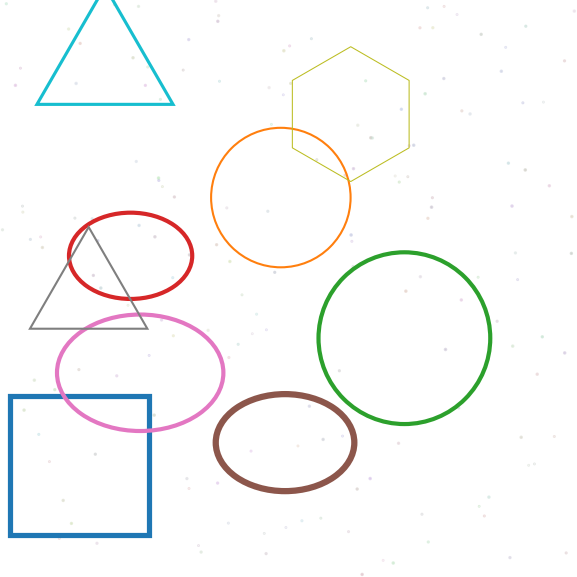[{"shape": "square", "thickness": 2.5, "radius": 0.6, "center": [0.138, 0.193]}, {"shape": "circle", "thickness": 1, "radius": 0.6, "center": [0.486, 0.657]}, {"shape": "circle", "thickness": 2, "radius": 0.74, "center": [0.7, 0.414]}, {"shape": "oval", "thickness": 2, "radius": 0.53, "center": [0.226, 0.556]}, {"shape": "oval", "thickness": 3, "radius": 0.6, "center": [0.494, 0.233]}, {"shape": "oval", "thickness": 2, "radius": 0.72, "center": [0.243, 0.354]}, {"shape": "triangle", "thickness": 1, "radius": 0.59, "center": [0.154, 0.489]}, {"shape": "hexagon", "thickness": 0.5, "radius": 0.58, "center": [0.607, 0.802]}, {"shape": "triangle", "thickness": 1.5, "radius": 0.68, "center": [0.182, 0.886]}]